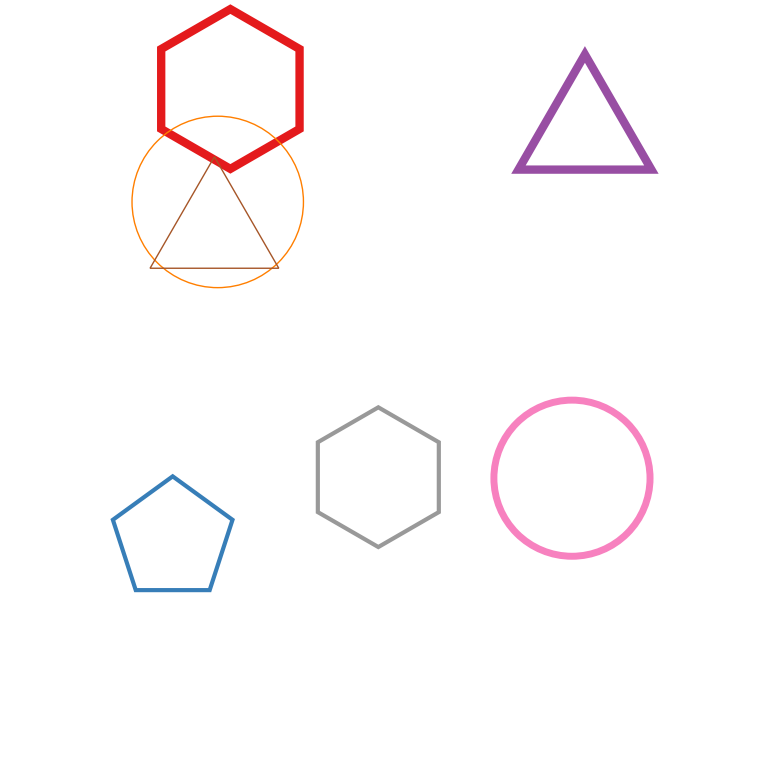[{"shape": "hexagon", "thickness": 3, "radius": 0.52, "center": [0.299, 0.884]}, {"shape": "pentagon", "thickness": 1.5, "radius": 0.41, "center": [0.224, 0.3]}, {"shape": "triangle", "thickness": 3, "radius": 0.5, "center": [0.76, 0.83]}, {"shape": "circle", "thickness": 0.5, "radius": 0.56, "center": [0.283, 0.738]}, {"shape": "triangle", "thickness": 0.5, "radius": 0.48, "center": [0.278, 0.7]}, {"shape": "circle", "thickness": 2.5, "radius": 0.51, "center": [0.743, 0.379]}, {"shape": "hexagon", "thickness": 1.5, "radius": 0.45, "center": [0.491, 0.38]}]